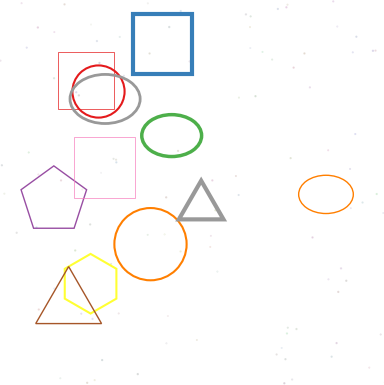[{"shape": "square", "thickness": 0.5, "radius": 0.36, "center": [0.223, 0.791]}, {"shape": "circle", "thickness": 1.5, "radius": 0.34, "center": [0.256, 0.762]}, {"shape": "square", "thickness": 3, "radius": 0.39, "center": [0.422, 0.887]}, {"shape": "oval", "thickness": 2.5, "radius": 0.39, "center": [0.446, 0.648]}, {"shape": "pentagon", "thickness": 1, "radius": 0.45, "center": [0.14, 0.48]}, {"shape": "circle", "thickness": 1.5, "radius": 0.47, "center": [0.391, 0.366]}, {"shape": "oval", "thickness": 1, "radius": 0.35, "center": [0.847, 0.495]}, {"shape": "hexagon", "thickness": 1.5, "radius": 0.39, "center": [0.235, 0.263]}, {"shape": "triangle", "thickness": 1, "radius": 0.49, "center": [0.178, 0.209]}, {"shape": "square", "thickness": 0.5, "radius": 0.4, "center": [0.272, 0.566]}, {"shape": "oval", "thickness": 2, "radius": 0.46, "center": [0.273, 0.743]}, {"shape": "triangle", "thickness": 3, "radius": 0.33, "center": [0.523, 0.464]}]